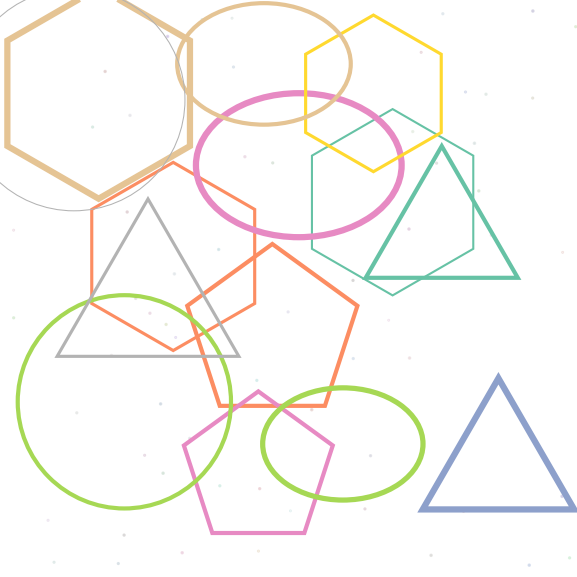[{"shape": "triangle", "thickness": 2, "radius": 0.76, "center": [0.765, 0.594]}, {"shape": "hexagon", "thickness": 1, "radius": 0.81, "center": [0.68, 0.649]}, {"shape": "pentagon", "thickness": 2, "radius": 0.77, "center": [0.472, 0.422]}, {"shape": "hexagon", "thickness": 1.5, "radius": 0.81, "center": [0.3, 0.555]}, {"shape": "triangle", "thickness": 3, "radius": 0.76, "center": [0.863, 0.193]}, {"shape": "pentagon", "thickness": 2, "radius": 0.68, "center": [0.447, 0.186]}, {"shape": "oval", "thickness": 3, "radius": 0.89, "center": [0.517, 0.713]}, {"shape": "oval", "thickness": 2.5, "radius": 0.69, "center": [0.594, 0.23]}, {"shape": "circle", "thickness": 2, "radius": 0.92, "center": [0.215, 0.303]}, {"shape": "hexagon", "thickness": 1.5, "radius": 0.68, "center": [0.647, 0.837]}, {"shape": "oval", "thickness": 2, "radius": 0.75, "center": [0.457, 0.888]}, {"shape": "hexagon", "thickness": 3, "radius": 0.91, "center": [0.171, 0.838]}, {"shape": "circle", "thickness": 0.5, "radius": 0.96, "center": [0.128, 0.826]}, {"shape": "triangle", "thickness": 1.5, "radius": 0.91, "center": [0.256, 0.473]}]